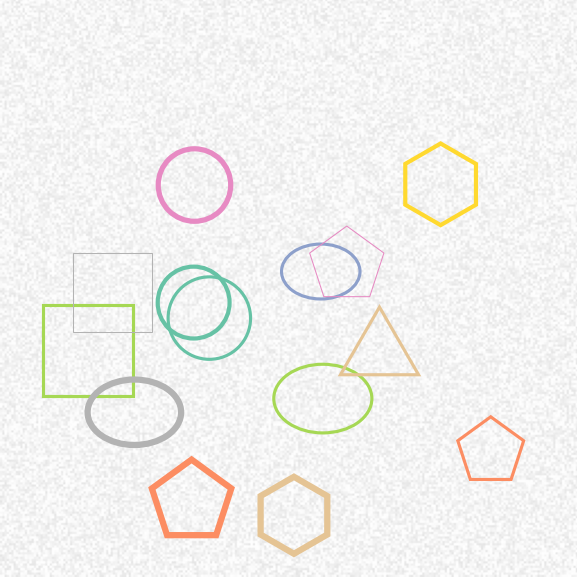[{"shape": "circle", "thickness": 2, "radius": 0.31, "center": [0.335, 0.475]}, {"shape": "circle", "thickness": 1.5, "radius": 0.36, "center": [0.362, 0.448]}, {"shape": "pentagon", "thickness": 3, "radius": 0.36, "center": [0.332, 0.131]}, {"shape": "pentagon", "thickness": 1.5, "radius": 0.3, "center": [0.85, 0.217]}, {"shape": "oval", "thickness": 1.5, "radius": 0.34, "center": [0.555, 0.529]}, {"shape": "circle", "thickness": 2.5, "radius": 0.31, "center": [0.337, 0.679]}, {"shape": "pentagon", "thickness": 0.5, "radius": 0.34, "center": [0.6, 0.54]}, {"shape": "square", "thickness": 1.5, "radius": 0.39, "center": [0.153, 0.392]}, {"shape": "oval", "thickness": 1.5, "radius": 0.42, "center": [0.559, 0.309]}, {"shape": "hexagon", "thickness": 2, "radius": 0.35, "center": [0.763, 0.68]}, {"shape": "hexagon", "thickness": 3, "radius": 0.33, "center": [0.509, 0.107]}, {"shape": "triangle", "thickness": 1.5, "radius": 0.39, "center": [0.657, 0.389]}, {"shape": "oval", "thickness": 3, "radius": 0.4, "center": [0.233, 0.285]}, {"shape": "square", "thickness": 0.5, "radius": 0.34, "center": [0.195, 0.492]}]